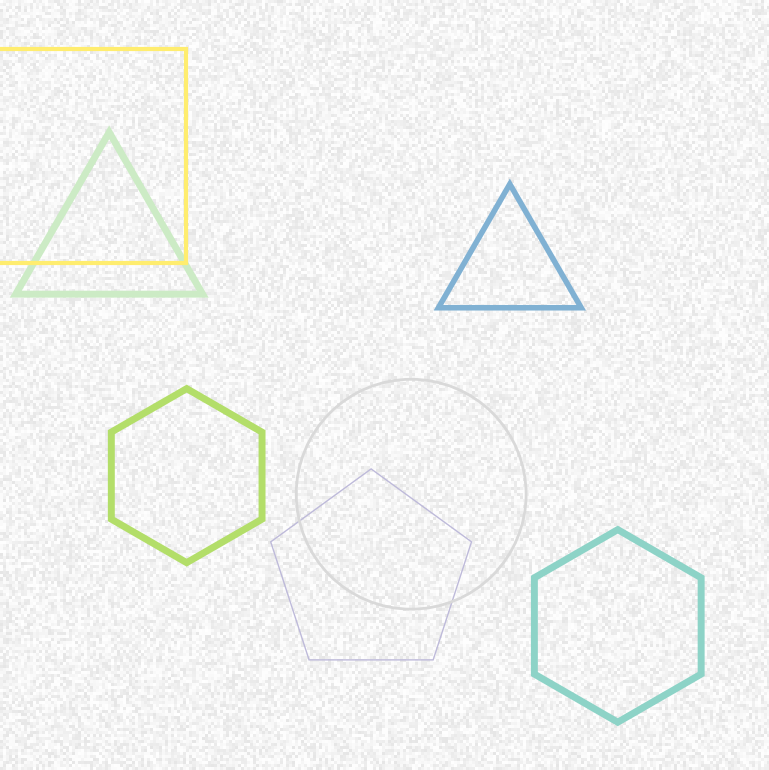[{"shape": "hexagon", "thickness": 2.5, "radius": 0.63, "center": [0.802, 0.187]}, {"shape": "pentagon", "thickness": 0.5, "radius": 0.69, "center": [0.482, 0.254]}, {"shape": "triangle", "thickness": 2, "radius": 0.54, "center": [0.662, 0.654]}, {"shape": "hexagon", "thickness": 2.5, "radius": 0.57, "center": [0.242, 0.382]}, {"shape": "circle", "thickness": 1, "radius": 0.75, "center": [0.534, 0.358]}, {"shape": "triangle", "thickness": 2.5, "radius": 0.7, "center": [0.142, 0.688]}, {"shape": "square", "thickness": 1.5, "radius": 0.69, "center": [0.103, 0.798]}]